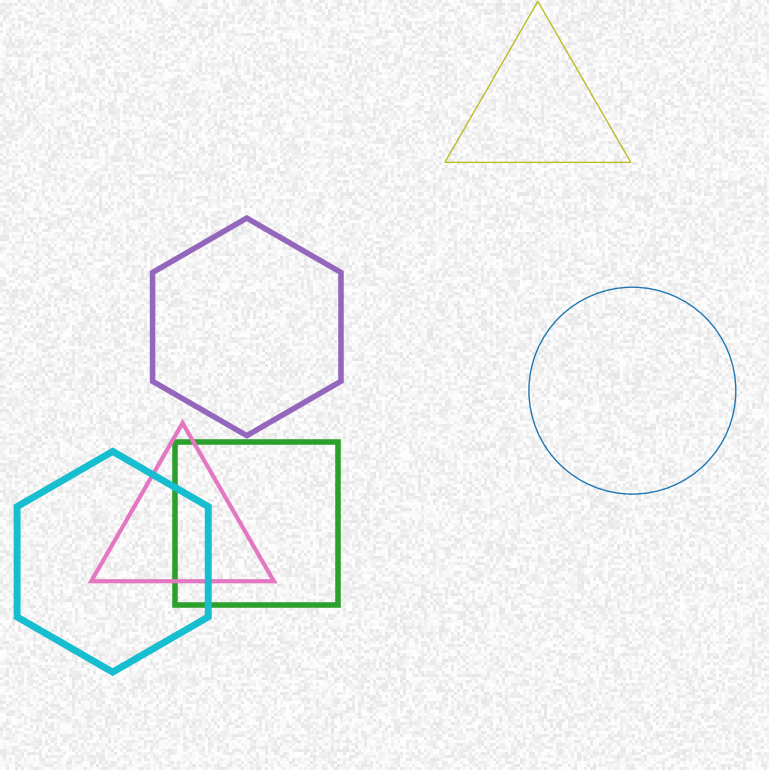[{"shape": "circle", "thickness": 0.5, "radius": 0.67, "center": [0.821, 0.493]}, {"shape": "square", "thickness": 2, "radius": 0.53, "center": [0.333, 0.32]}, {"shape": "hexagon", "thickness": 2, "radius": 0.71, "center": [0.32, 0.576]}, {"shape": "triangle", "thickness": 1.5, "radius": 0.68, "center": [0.237, 0.314]}, {"shape": "triangle", "thickness": 0.5, "radius": 0.7, "center": [0.698, 0.859]}, {"shape": "hexagon", "thickness": 2.5, "radius": 0.72, "center": [0.146, 0.27]}]